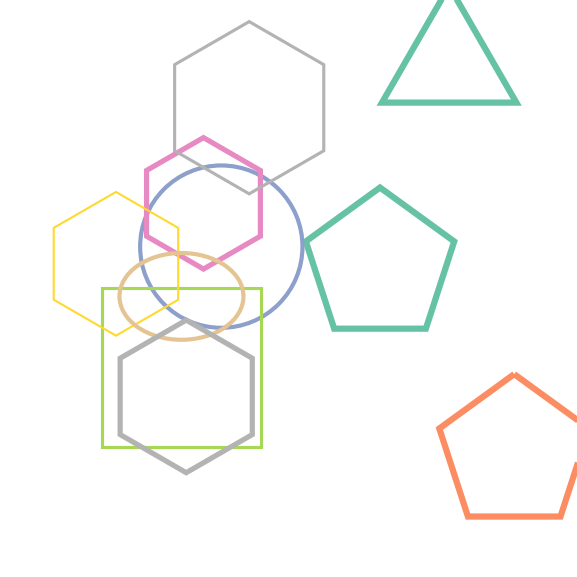[{"shape": "pentagon", "thickness": 3, "radius": 0.68, "center": [0.658, 0.539]}, {"shape": "triangle", "thickness": 3, "radius": 0.67, "center": [0.778, 0.889]}, {"shape": "pentagon", "thickness": 3, "radius": 0.68, "center": [0.89, 0.215]}, {"shape": "circle", "thickness": 2, "radius": 0.7, "center": [0.383, 0.572]}, {"shape": "hexagon", "thickness": 2.5, "radius": 0.57, "center": [0.352, 0.647]}, {"shape": "square", "thickness": 1.5, "radius": 0.69, "center": [0.315, 0.362]}, {"shape": "hexagon", "thickness": 1, "radius": 0.62, "center": [0.201, 0.542]}, {"shape": "oval", "thickness": 2, "radius": 0.54, "center": [0.314, 0.486]}, {"shape": "hexagon", "thickness": 2.5, "radius": 0.66, "center": [0.322, 0.313]}, {"shape": "hexagon", "thickness": 1.5, "radius": 0.75, "center": [0.432, 0.813]}]